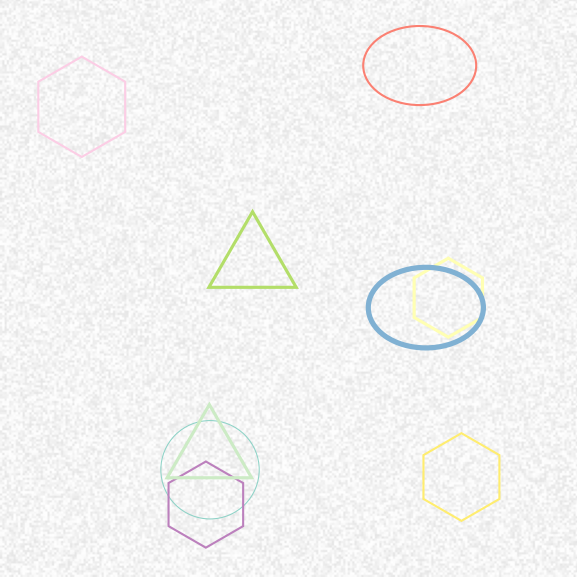[{"shape": "circle", "thickness": 0.5, "radius": 0.43, "center": [0.364, 0.186]}, {"shape": "hexagon", "thickness": 1.5, "radius": 0.34, "center": [0.776, 0.484]}, {"shape": "oval", "thickness": 1, "radius": 0.49, "center": [0.727, 0.886]}, {"shape": "oval", "thickness": 2.5, "radius": 0.5, "center": [0.737, 0.466]}, {"shape": "triangle", "thickness": 1.5, "radius": 0.44, "center": [0.437, 0.545]}, {"shape": "hexagon", "thickness": 1, "radius": 0.43, "center": [0.142, 0.814]}, {"shape": "hexagon", "thickness": 1, "radius": 0.37, "center": [0.356, 0.125]}, {"shape": "triangle", "thickness": 1.5, "radius": 0.42, "center": [0.363, 0.214]}, {"shape": "hexagon", "thickness": 1, "radius": 0.38, "center": [0.799, 0.173]}]